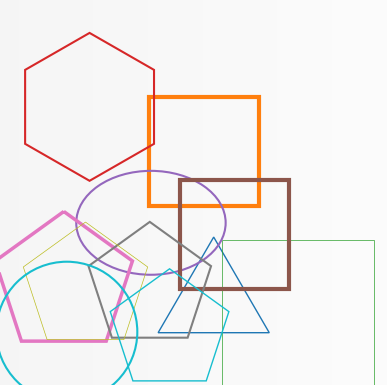[{"shape": "triangle", "thickness": 1, "radius": 0.83, "center": [0.551, 0.219]}, {"shape": "square", "thickness": 3, "radius": 0.7, "center": [0.526, 0.606]}, {"shape": "square", "thickness": 0.5, "radius": 0.98, "center": [0.77, 0.18]}, {"shape": "hexagon", "thickness": 1.5, "radius": 0.96, "center": [0.231, 0.722]}, {"shape": "oval", "thickness": 1.5, "radius": 0.96, "center": [0.39, 0.421]}, {"shape": "square", "thickness": 3, "radius": 0.71, "center": [0.605, 0.39]}, {"shape": "pentagon", "thickness": 2.5, "radius": 0.93, "center": [0.165, 0.265]}, {"shape": "pentagon", "thickness": 1.5, "radius": 0.83, "center": [0.387, 0.257]}, {"shape": "pentagon", "thickness": 0.5, "radius": 0.84, "center": [0.221, 0.254]}, {"shape": "circle", "thickness": 1.5, "radius": 0.91, "center": [0.172, 0.138]}, {"shape": "pentagon", "thickness": 1, "radius": 0.8, "center": [0.438, 0.141]}]